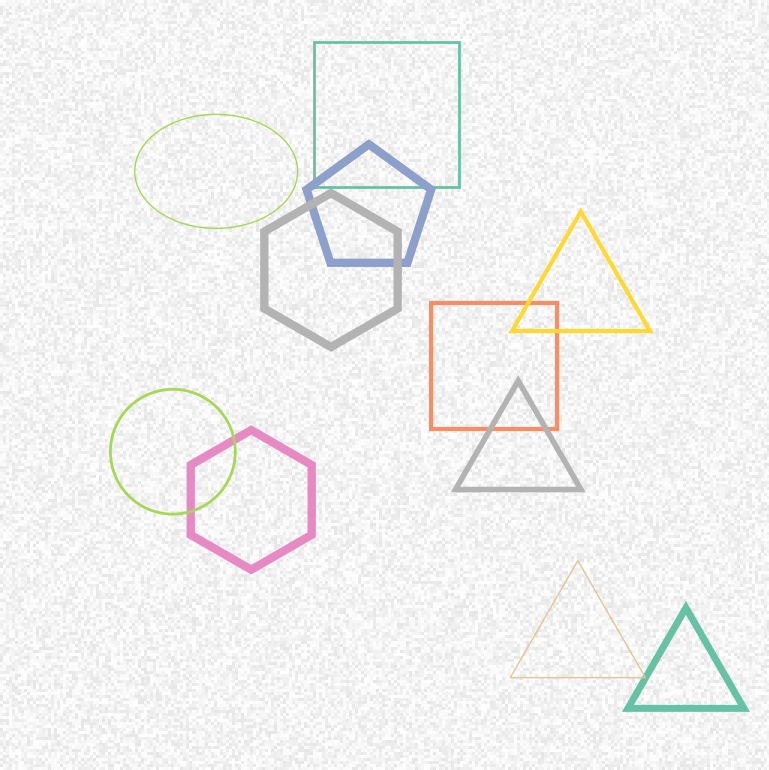[{"shape": "triangle", "thickness": 2.5, "radius": 0.44, "center": [0.891, 0.124]}, {"shape": "square", "thickness": 1, "radius": 0.47, "center": [0.502, 0.851]}, {"shape": "square", "thickness": 1.5, "radius": 0.41, "center": [0.641, 0.525]}, {"shape": "pentagon", "thickness": 3, "radius": 0.43, "center": [0.479, 0.728]}, {"shape": "hexagon", "thickness": 3, "radius": 0.45, "center": [0.326, 0.351]}, {"shape": "oval", "thickness": 0.5, "radius": 0.53, "center": [0.281, 0.777]}, {"shape": "circle", "thickness": 1, "radius": 0.41, "center": [0.224, 0.413]}, {"shape": "triangle", "thickness": 1.5, "radius": 0.52, "center": [0.754, 0.622]}, {"shape": "triangle", "thickness": 0.5, "radius": 0.51, "center": [0.75, 0.171]}, {"shape": "hexagon", "thickness": 3, "radius": 0.5, "center": [0.43, 0.649]}, {"shape": "triangle", "thickness": 2, "radius": 0.47, "center": [0.673, 0.411]}]